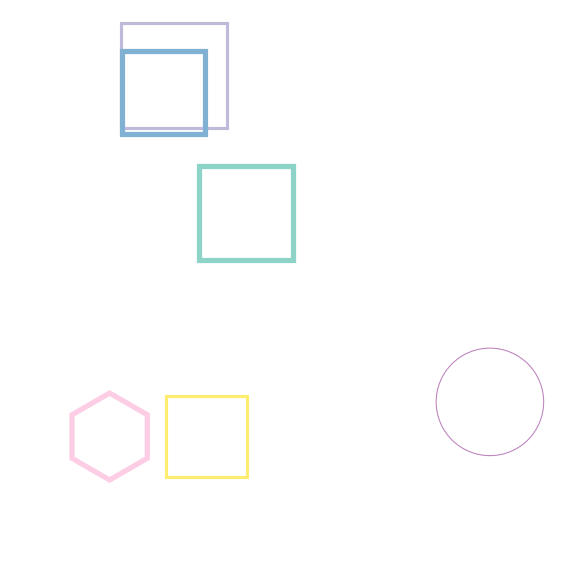[{"shape": "square", "thickness": 2.5, "radius": 0.41, "center": [0.426, 0.631]}, {"shape": "square", "thickness": 1.5, "radius": 0.46, "center": [0.301, 0.869]}, {"shape": "square", "thickness": 2.5, "radius": 0.36, "center": [0.284, 0.839]}, {"shape": "hexagon", "thickness": 2.5, "radius": 0.38, "center": [0.19, 0.243]}, {"shape": "circle", "thickness": 0.5, "radius": 0.47, "center": [0.848, 0.303]}, {"shape": "square", "thickness": 1.5, "radius": 0.35, "center": [0.357, 0.244]}]